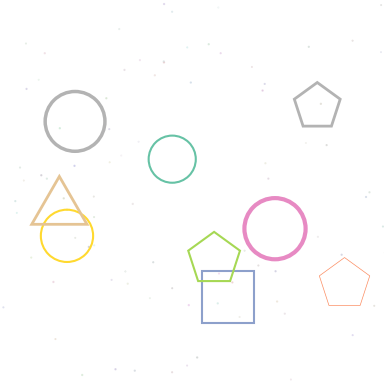[{"shape": "circle", "thickness": 1.5, "radius": 0.31, "center": [0.447, 0.587]}, {"shape": "pentagon", "thickness": 0.5, "radius": 0.34, "center": [0.895, 0.262]}, {"shape": "square", "thickness": 1.5, "radius": 0.34, "center": [0.592, 0.228]}, {"shape": "circle", "thickness": 3, "radius": 0.4, "center": [0.714, 0.406]}, {"shape": "pentagon", "thickness": 1.5, "radius": 0.35, "center": [0.556, 0.327]}, {"shape": "circle", "thickness": 1.5, "radius": 0.34, "center": [0.174, 0.387]}, {"shape": "triangle", "thickness": 2, "radius": 0.41, "center": [0.154, 0.459]}, {"shape": "pentagon", "thickness": 2, "radius": 0.31, "center": [0.824, 0.723]}, {"shape": "circle", "thickness": 2.5, "radius": 0.39, "center": [0.195, 0.685]}]